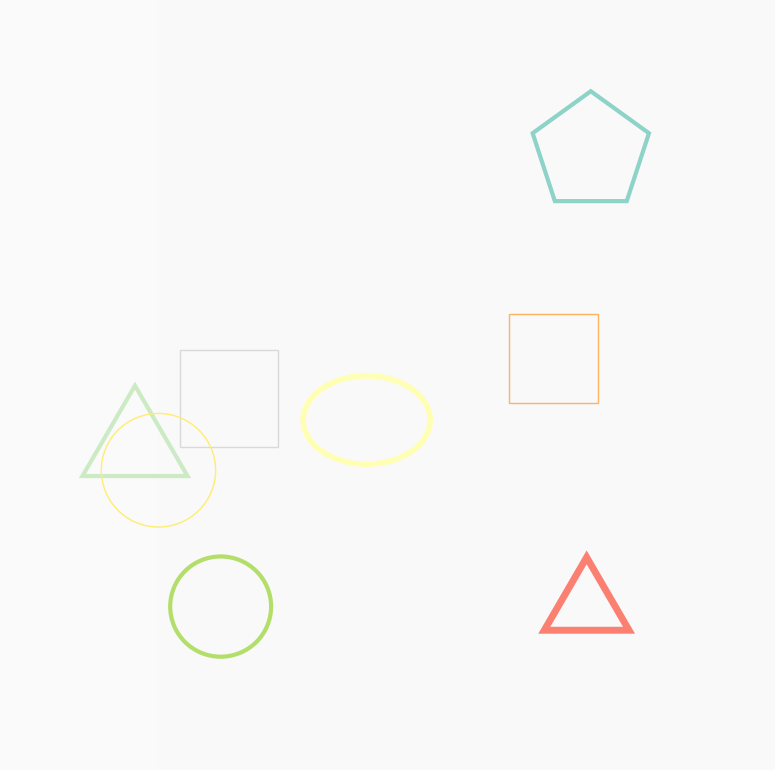[{"shape": "pentagon", "thickness": 1.5, "radius": 0.39, "center": [0.762, 0.803]}, {"shape": "oval", "thickness": 2, "radius": 0.41, "center": [0.473, 0.455]}, {"shape": "triangle", "thickness": 2.5, "radius": 0.32, "center": [0.757, 0.213]}, {"shape": "square", "thickness": 0.5, "radius": 0.29, "center": [0.714, 0.534]}, {"shape": "circle", "thickness": 1.5, "radius": 0.33, "center": [0.285, 0.212]}, {"shape": "square", "thickness": 0.5, "radius": 0.32, "center": [0.296, 0.482]}, {"shape": "triangle", "thickness": 1.5, "radius": 0.39, "center": [0.174, 0.421]}, {"shape": "circle", "thickness": 0.5, "radius": 0.37, "center": [0.204, 0.389]}]